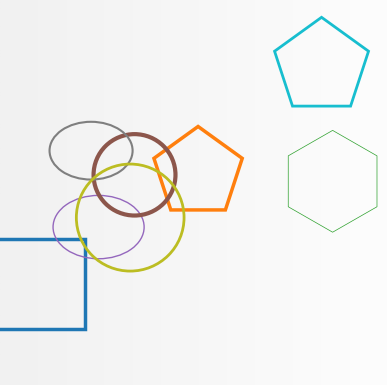[{"shape": "square", "thickness": 2.5, "radius": 0.58, "center": [0.102, 0.262]}, {"shape": "pentagon", "thickness": 2.5, "radius": 0.6, "center": [0.511, 0.552]}, {"shape": "hexagon", "thickness": 0.5, "radius": 0.66, "center": [0.858, 0.529]}, {"shape": "oval", "thickness": 1, "radius": 0.59, "center": [0.254, 0.41]}, {"shape": "circle", "thickness": 3, "radius": 0.53, "center": [0.347, 0.546]}, {"shape": "oval", "thickness": 1.5, "radius": 0.54, "center": [0.235, 0.609]}, {"shape": "circle", "thickness": 2, "radius": 0.69, "center": [0.336, 0.435]}, {"shape": "pentagon", "thickness": 2, "radius": 0.64, "center": [0.83, 0.828]}]